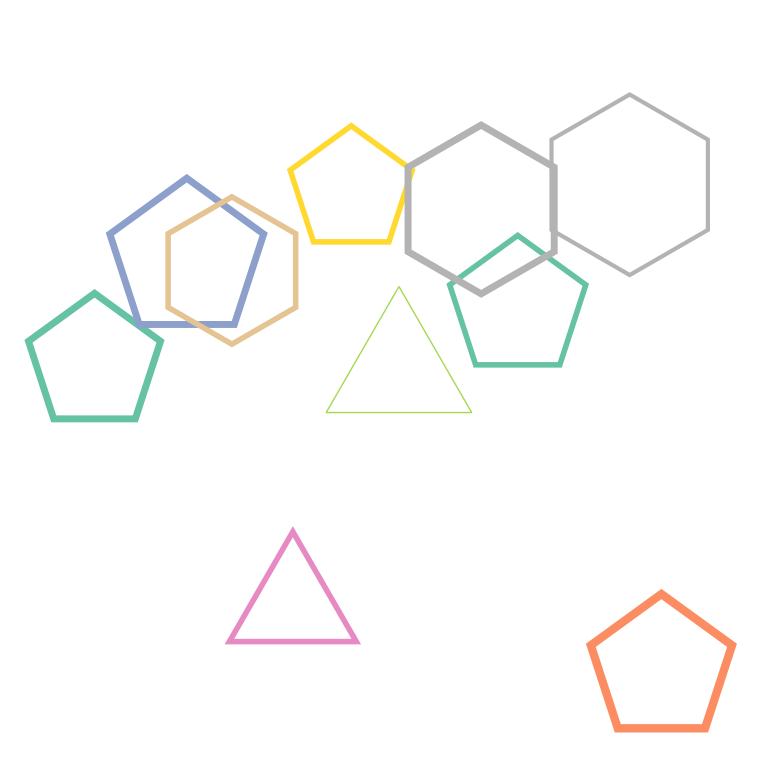[{"shape": "pentagon", "thickness": 2, "radius": 0.46, "center": [0.672, 0.601]}, {"shape": "pentagon", "thickness": 2.5, "radius": 0.45, "center": [0.123, 0.529]}, {"shape": "pentagon", "thickness": 3, "radius": 0.48, "center": [0.859, 0.132]}, {"shape": "pentagon", "thickness": 2.5, "radius": 0.53, "center": [0.243, 0.664]}, {"shape": "triangle", "thickness": 2, "radius": 0.48, "center": [0.38, 0.214]}, {"shape": "triangle", "thickness": 0.5, "radius": 0.55, "center": [0.518, 0.519]}, {"shape": "pentagon", "thickness": 2, "radius": 0.42, "center": [0.456, 0.753]}, {"shape": "hexagon", "thickness": 2, "radius": 0.48, "center": [0.301, 0.649]}, {"shape": "hexagon", "thickness": 2.5, "radius": 0.55, "center": [0.625, 0.728]}, {"shape": "hexagon", "thickness": 1.5, "radius": 0.59, "center": [0.818, 0.76]}]